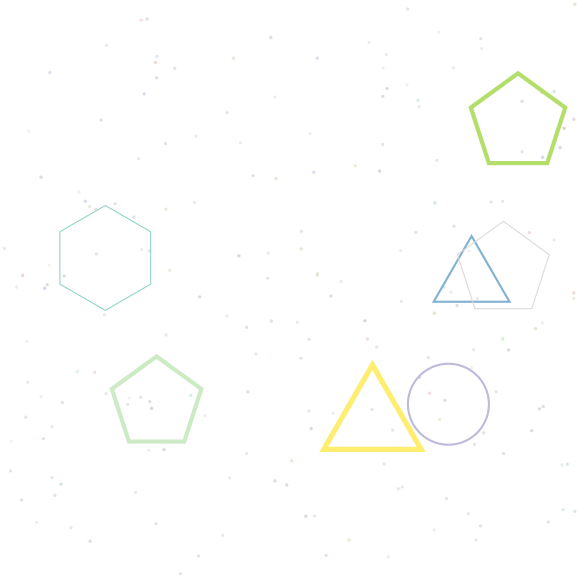[{"shape": "hexagon", "thickness": 0.5, "radius": 0.45, "center": [0.182, 0.553]}, {"shape": "circle", "thickness": 1, "radius": 0.35, "center": [0.776, 0.299]}, {"shape": "triangle", "thickness": 1, "radius": 0.38, "center": [0.817, 0.515]}, {"shape": "pentagon", "thickness": 2, "radius": 0.43, "center": [0.897, 0.786]}, {"shape": "pentagon", "thickness": 0.5, "radius": 0.42, "center": [0.872, 0.532]}, {"shape": "pentagon", "thickness": 2, "radius": 0.41, "center": [0.271, 0.3]}, {"shape": "triangle", "thickness": 2.5, "radius": 0.49, "center": [0.645, 0.27]}]